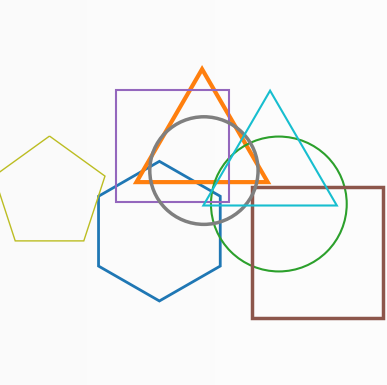[{"shape": "hexagon", "thickness": 2, "radius": 0.91, "center": [0.411, 0.4]}, {"shape": "triangle", "thickness": 3, "radius": 0.98, "center": [0.521, 0.625]}, {"shape": "circle", "thickness": 1.5, "radius": 0.88, "center": [0.72, 0.47]}, {"shape": "square", "thickness": 1.5, "radius": 0.73, "center": [0.445, 0.62]}, {"shape": "square", "thickness": 2.5, "radius": 0.85, "center": [0.818, 0.344]}, {"shape": "circle", "thickness": 2.5, "radius": 0.7, "center": [0.526, 0.557]}, {"shape": "pentagon", "thickness": 1, "radius": 0.75, "center": [0.128, 0.496]}, {"shape": "triangle", "thickness": 1.5, "radius": 0.99, "center": [0.697, 0.566]}]